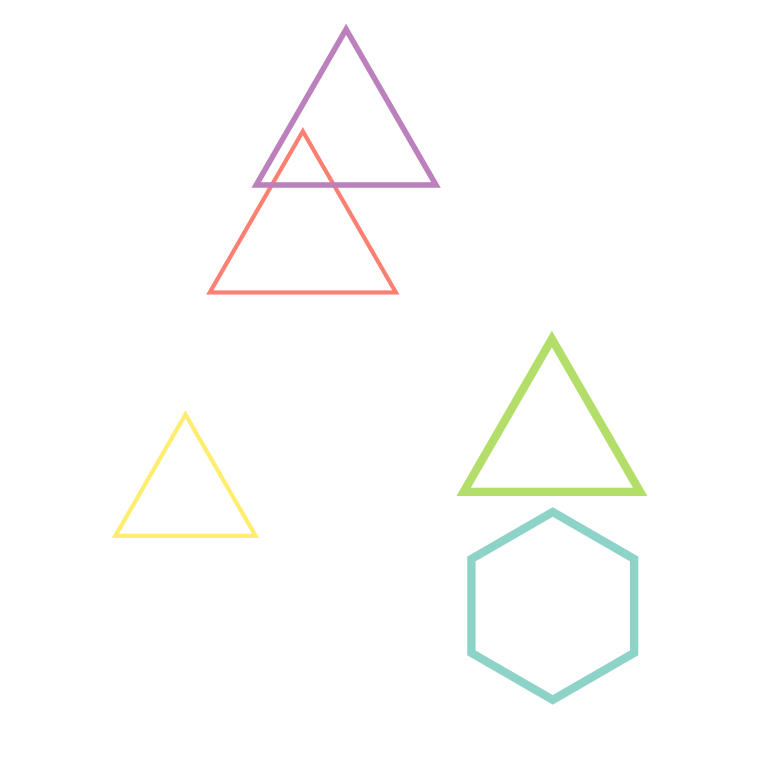[{"shape": "hexagon", "thickness": 3, "radius": 0.61, "center": [0.718, 0.213]}, {"shape": "triangle", "thickness": 1.5, "radius": 0.7, "center": [0.393, 0.69]}, {"shape": "triangle", "thickness": 3, "radius": 0.66, "center": [0.717, 0.427]}, {"shape": "triangle", "thickness": 2, "radius": 0.67, "center": [0.449, 0.827]}, {"shape": "triangle", "thickness": 1.5, "radius": 0.53, "center": [0.241, 0.357]}]